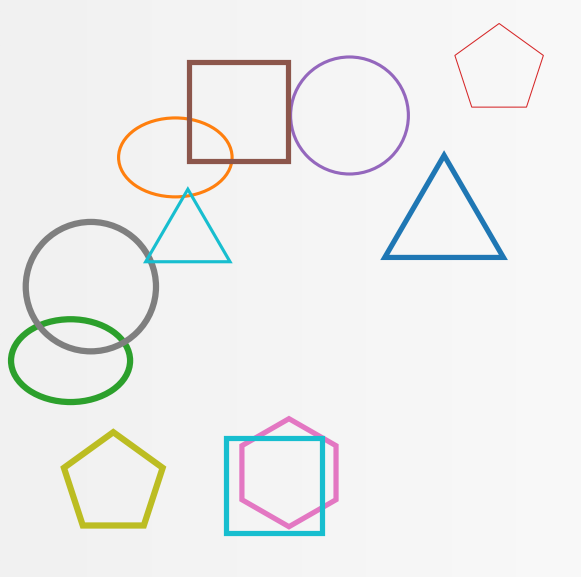[{"shape": "triangle", "thickness": 2.5, "radius": 0.59, "center": [0.764, 0.612]}, {"shape": "oval", "thickness": 1.5, "radius": 0.49, "center": [0.302, 0.727]}, {"shape": "oval", "thickness": 3, "radius": 0.51, "center": [0.121, 0.375]}, {"shape": "pentagon", "thickness": 0.5, "radius": 0.4, "center": [0.859, 0.878]}, {"shape": "circle", "thickness": 1.5, "radius": 0.51, "center": [0.601, 0.799]}, {"shape": "square", "thickness": 2.5, "radius": 0.43, "center": [0.41, 0.806]}, {"shape": "hexagon", "thickness": 2.5, "radius": 0.47, "center": [0.497, 0.181]}, {"shape": "circle", "thickness": 3, "radius": 0.56, "center": [0.156, 0.503]}, {"shape": "pentagon", "thickness": 3, "radius": 0.45, "center": [0.195, 0.161]}, {"shape": "triangle", "thickness": 1.5, "radius": 0.42, "center": [0.323, 0.588]}, {"shape": "square", "thickness": 2.5, "radius": 0.41, "center": [0.471, 0.158]}]